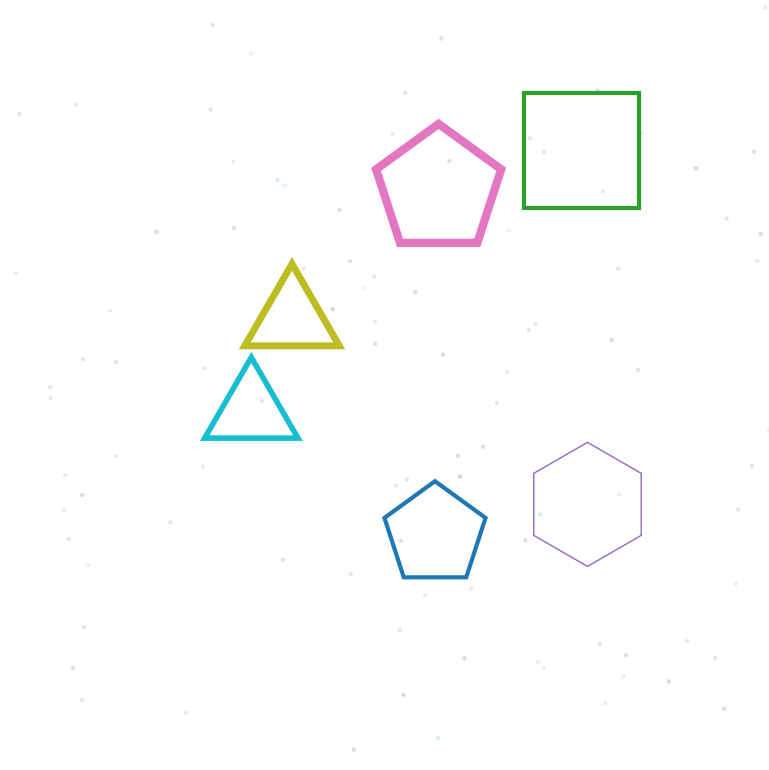[{"shape": "pentagon", "thickness": 1.5, "radius": 0.35, "center": [0.565, 0.306]}, {"shape": "square", "thickness": 1.5, "radius": 0.37, "center": [0.755, 0.804]}, {"shape": "hexagon", "thickness": 0.5, "radius": 0.4, "center": [0.763, 0.345]}, {"shape": "pentagon", "thickness": 3, "radius": 0.43, "center": [0.57, 0.754]}, {"shape": "triangle", "thickness": 2.5, "radius": 0.35, "center": [0.379, 0.586]}, {"shape": "triangle", "thickness": 2, "radius": 0.35, "center": [0.326, 0.466]}]